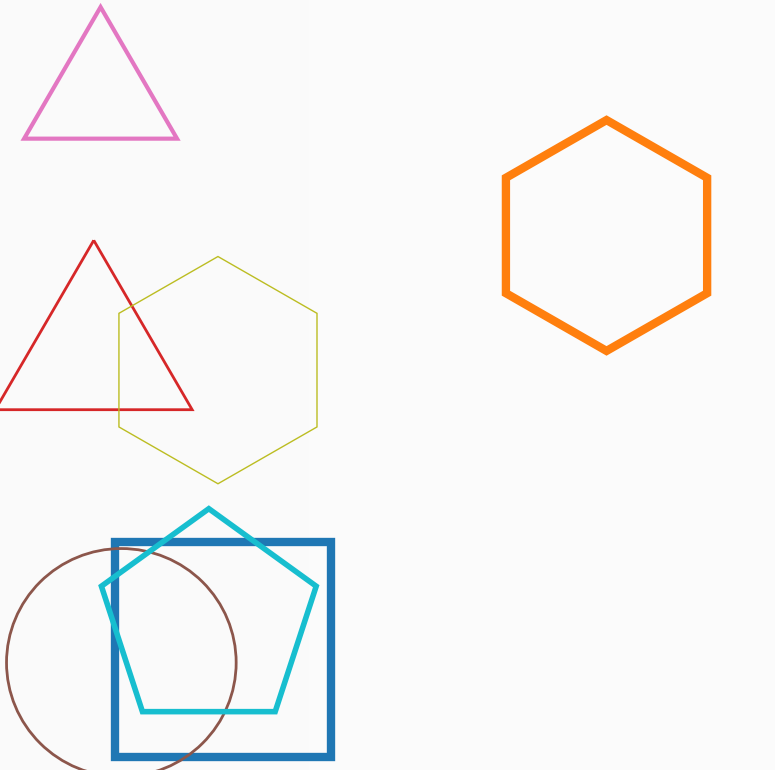[{"shape": "square", "thickness": 3, "radius": 0.7, "center": [0.288, 0.157]}, {"shape": "hexagon", "thickness": 3, "radius": 0.75, "center": [0.783, 0.694]}, {"shape": "triangle", "thickness": 1, "radius": 0.73, "center": [0.121, 0.541]}, {"shape": "circle", "thickness": 1, "radius": 0.74, "center": [0.157, 0.139]}, {"shape": "triangle", "thickness": 1.5, "radius": 0.57, "center": [0.13, 0.877]}, {"shape": "hexagon", "thickness": 0.5, "radius": 0.74, "center": [0.281, 0.519]}, {"shape": "pentagon", "thickness": 2, "radius": 0.73, "center": [0.269, 0.194]}]